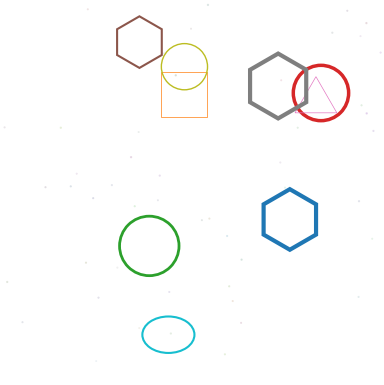[{"shape": "hexagon", "thickness": 3, "radius": 0.39, "center": [0.753, 0.43]}, {"shape": "square", "thickness": 0.5, "radius": 0.3, "center": [0.478, 0.754]}, {"shape": "circle", "thickness": 2, "radius": 0.39, "center": [0.388, 0.361]}, {"shape": "circle", "thickness": 2.5, "radius": 0.36, "center": [0.834, 0.758]}, {"shape": "hexagon", "thickness": 1.5, "radius": 0.34, "center": [0.362, 0.891]}, {"shape": "triangle", "thickness": 0.5, "radius": 0.31, "center": [0.821, 0.738]}, {"shape": "hexagon", "thickness": 3, "radius": 0.42, "center": [0.722, 0.777]}, {"shape": "circle", "thickness": 1, "radius": 0.3, "center": [0.479, 0.827]}, {"shape": "oval", "thickness": 1.5, "radius": 0.34, "center": [0.437, 0.131]}]